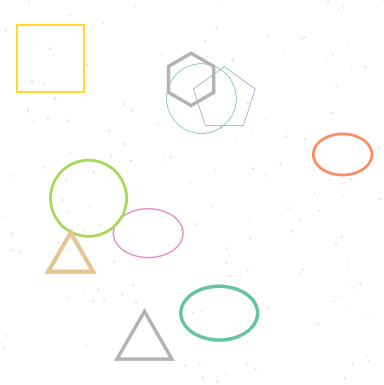[{"shape": "circle", "thickness": 0.5, "radius": 0.45, "center": [0.523, 0.744]}, {"shape": "oval", "thickness": 2.5, "radius": 0.5, "center": [0.569, 0.187]}, {"shape": "oval", "thickness": 2, "radius": 0.38, "center": [0.89, 0.599]}, {"shape": "pentagon", "thickness": 0.5, "radius": 0.42, "center": [0.583, 0.743]}, {"shape": "oval", "thickness": 1, "radius": 0.45, "center": [0.385, 0.394]}, {"shape": "circle", "thickness": 2, "radius": 0.49, "center": [0.23, 0.485]}, {"shape": "square", "thickness": 1.5, "radius": 0.43, "center": [0.132, 0.848]}, {"shape": "triangle", "thickness": 3, "radius": 0.34, "center": [0.184, 0.328]}, {"shape": "hexagon", "thickness": 2.5, "radius": 0.34, "center": [0.496, 0.794]}, {"shape": "triangle", "thickness": 2.5, "radius": 0.41, "center": [0.375, 0.109]}]